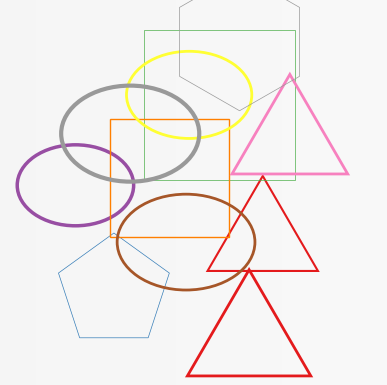[{"shape": "triangle", "thickness": 1.5, "radius": 0.82, "center": [0.678, 0.378]}, {"shape": "triangle", "thickness": 2, "radius": 0.92, "center": [0.643, 0.116]}, {"shape": "pentagon", "thickness": 0.5, "radius": 0.75, "center": [0.294, 0.244]}, {"shape": "square", "thickness": 0.5, "radius": 0.97, "center": [0.565, 0.727]}, {"shape": "oval", "thickness": 2.5, "radius": 0.75, "center": [0.195, 0.519]}, {"shape": "square", "thickness": 1, "radius": 0.77, "center": [0.436, 0.537]}, {"shape": "oval", "thickness": 2, "radius": 0.81, "center": [0.488, 0.754]}, {"shape": "oval", "thickness": 2, "radius": 0.89, "center": [0.48, 0.371]}, {"shape": "triangle", "thickness": 2, "radius": 0.86, "center": [0.748, 0.634]}, {"shape": "oval", "thickness": 3, "radius": 0.89, "center": [0.336, 0.653]}, {"shape": "hexagon", "thickness": 0.5, "radius": 0.89, "center": [0.618, 0.891]}]